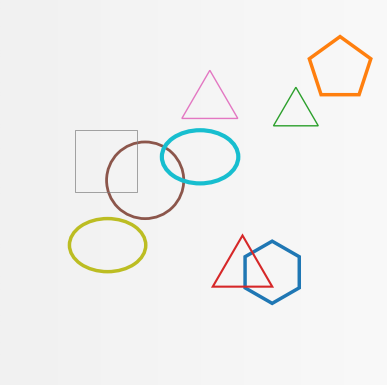[{"shape": "hexagon", "thickness": 2.5, "radius": 0.4, "center": [0.702, 0.293]}, {"shape": "pentagon", "thickness": 2.5, "radius": 0.42, "center": [0.878, 0.822]}, {"shape": "triangle", "thickness": 1, "radius": 0.33, "center": [0.764, 0.707]}, {"shape": "triangle", "thickness": 1.5, "radius": 0.44, "center": [0.626, 0.3]}, {"shape": "circle", "thickness": 2, "radius": 0.5, "center": [0.375, 0.532]}, {"shape": "triangle", "thickness": 1, "radius": 0.42, "center": [0.541, 0.734]}, {"shape": "square", "thickness": 0.5, "radius": 0.4, "center": [0.274, 0.581]}, {"shape": "oval", "thickness": 2.5, "radius": 0.49, "center": [0.278, 0.363]}, {"shape": "oval", "thickness": 3, "radius": 0.49, "center": [0.516, 0.593]}]